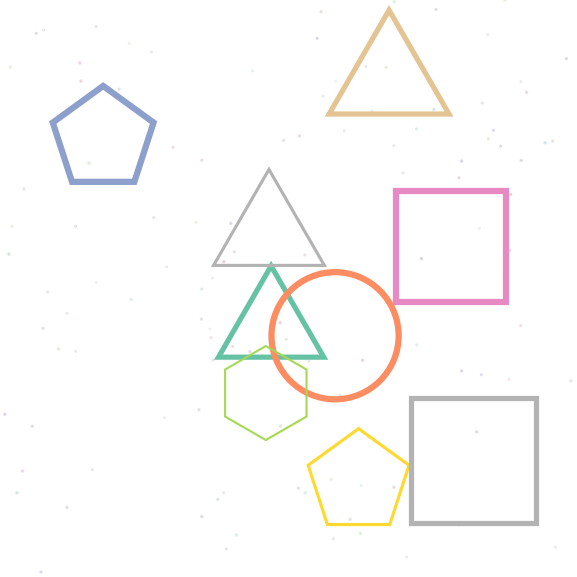[{"shape": "triangle", "thickness": 2.5, "radius": 0.53, "center": [0.469, 0.433]}, {"shape": "circle", "thickness": 3, "radius": 0.55, "center": [0.58, 0.418]}, {"shape": "pentagon", "thickness": 3, "radius": 0.46, "center": [0.179, 0.759]}, {"shape": "square", "thickness": 3, "radius": 0.48, "center": [0.781, 0.572]}, {"shape": "hexagon", "thickness": 1, "radius": 0.41, "center": [0.46, 0.319]}, {"shape": "pentagon", "thickness": 1.5, "radius": 0.46, "center": [0.621, 0.165]}, {"shape": "triangle", "thickness": 2.5, "radius": 0.6, "center": [0.674, 0.862]}, {"shape": "square", "thickness": 2.5, "radius": 0.54, "center": [0.82, 0.202]}, {"shape": "triangle", "thickness": 1.5, "radius": 0.55, "center": [0.466, 0.595]}]